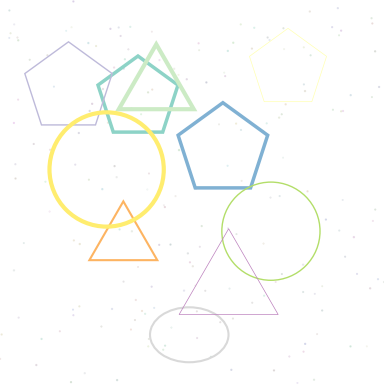[{"shape": "pentagon", "thickness": 2.5, "radius": 0.55, "center": [0.358, 0.745]}, {"shape": "pentagon", "thickness": 0.5, "radius": 0.53, "center": [0.748, 0.821]}, {"shape": "pentagon", "thickness": 1, "radius": 0.6, "center": [0.178, 0.772]}, {"shape": "pentagon", "thickness": 2.5, "radius": 0.61, "center": [0.579, 0.611]}, {"shape": "triangle", "thickness": 1.5, "radius": 0.51, "center": [0.32, 0.375]}, {"shape": "circle", "thickness": 1, "radius": 0.64, "center": [0.704, 0.399]}, {"shape": "oval", "thickness": 1.5, "radius": 0.51, "center": [0.492, 0.13]}, {"shape": "triangle", "thickness": 0.5, "radius": 0.74, "center": [0.594, 0.257]}, {"shape": "triangle", "thickness": 3, "radius": 0.56, "center": [0.406, 0.773]}, {"shape": "circle", "thickness": 3, "radius": 0.74, "center": [0.277, 0.56]}]